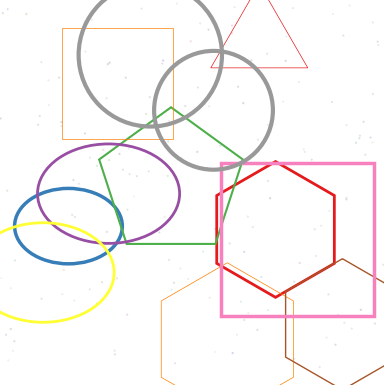[{"shape": "triangle", "thickness": 0.5, "radius": 0.73, "center": [0.673, 0.896]}, {"shape": "hexagon", "thickness": 2, "radius": 0.88, "center": [0.716, 0.404]}, {"shape": "oval", "thickness": 2.5, "radius": 0.7, "center": [0.178, 0.413]}, {"shape": "pentagon", "thickness": 1.5, "radius": 0.98, "center": [0.444, 0.525]}, {"shape": "oval", "thickness": 2, "radius": 0.92, "center": [0.282, 0.497]}, {"shape": "square", "thickness": 0.5, "radius": 0.72, "center": [0.305, 0.783]}, {"shape": "hexagon", "thickness": 0.5, "radius": 0.99, "center": [0.59, 0.119]}, {"shape": "oval", "thickness": 2, "radius": 0.92, "center": [0.112, 0.292]}, {"shape": "hexagon", "thickness": 1, "radius": 0.85, "center": [0.889, 0.158]}, {"shape": "square", "thickness": 2.5, "radius": 0.99, "center": [0.773, 0.379]}, {"shape": "circle", "thickness": 3, "radius": 0.77, "center": [0.555, 0.714]}, {"shape": "circle", "thickness": 3, "radius": 0.93, "center": [0.39, 0.857]}]